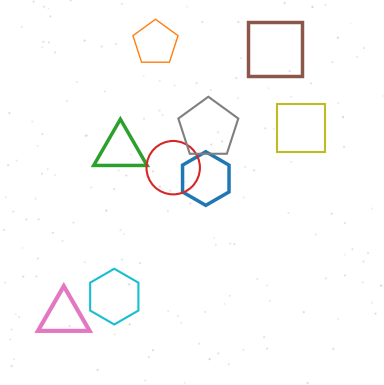[{"shape": "hexagon", "thickness": 2.5, "radius": 0.35, "center": [0.535, 0.536]}, {"shape": "pentagon", "thickness": 1, "radius": 0.31, "center": [0.404, 0.888]}, {"shape": "triangle", "thickness": 2.5, "radius": 0.4, "center": [0.313, 0.61]}, {"shape": "circle", "thickness": 1.5, "radius": 0.35, "center": [0.45, 0.564]}, {"shape": "square", "thickness": 2.5, "radius": 0.35, "center": [0.714, 0.872]}, {"shape": "triangle", "thickness": 3, "radius": 0.39, "center": [0.166, 0.179]}, {"shape": "pentagon", "thickness": 1.5, "radius": 0.41, "center": [0.541, 0.667]}, {"shape": "square", "thickness": 1.5, "radius": 0.31, "center": [0.782, 0.667]}, {"shape": "hexagon", "thickness": 1.5, "radius": 0.36, "center": [0.297, 0.23]}]